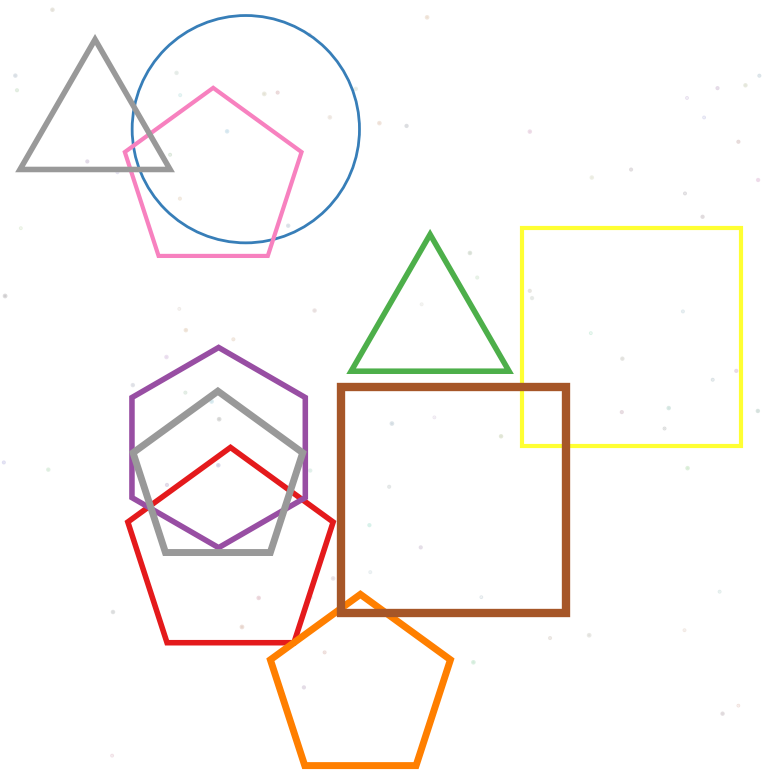[{"shape": "pentagon", "thickness": 2, "radius": 0.7, "center": [0.299, 0.279]}, {"shape": "circle", "thickness": 1, "radius": 0.74, "center": [0.319, 0.832]}, {"shape": "triangle", "thickness": 2, "radius": 0.59, "center": [0.559, 0.577]}, {"shape": "hexagon", "thickness": 2, "radius": 0.65, "center": [0.284, 0.419]}, {"shape": "pentagon", "thickness": 2.5, "radius": 0.61, "center": [0.468, 0.105]}, {"shape": "square", "thickness": 1.5, "radius": 0.71, "center": [0.82, 0.562]}, {"shape": "square", "thickness": 3, "radius": 0.73, "center": [0.589, 0.35]}, {"shape": "pentagon", "thickness": 1.5, "radius": 0.6, "center": [0.277, 0.765]}, {"shape": "pentagon", "thickness": 2.5, "radius": 0.58, "center": [0.283, 0.376]}, {"shape": "triangle", "thickness": 2, "radius": 0.56, "center": [0.123, 0.836]}]